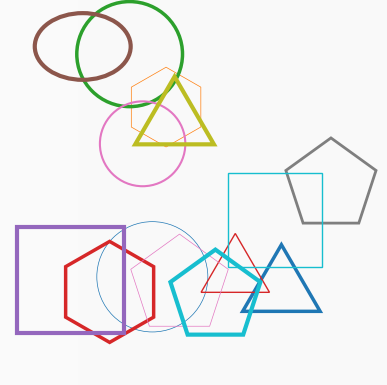[{"shape": "triangle", "thickness": 2.5, "radius": 0.58, "center": [0.726, 0.249]}, {"shape": "circle", "thickness": 0.5, "radius": 0.72, "center": [0.393, 0.281]}, {"shape": "hexagon", "thickness": 0.5, "radius": 0.52, "center": [0.429, 0.722]}, {"shape": "circle", "thickness": 2.5, "radius": 0.68, "center": [0.335, 0.859]}, {"shape": "hexagon", "thickness": 2.5, "radius": 0.66, "center": [0.283, 0.242]}, {"shape": "triangle", "thickness": 1, "radius": 0.51, "center": [0.607, 0.292]}, {"shape": "square", "thickness": 3, "radius": 0.69, "center": [0.181, 0.273]}, {"shape": "oval", "thickness": 3, "radius": 0.62, "center": [0.213, 0.879]}, {"shape": "circle", "thickness": 1.5, "radius": 0.55, "center": [0.368, 0.627]}, {"shape": "pentagon", "thickness": 0.5, "radius": 0.66, "center": [0.463, 0.26]}, {"shape": "pentagon", "thickness": 2, "radius": 0.61, "center": [0.854, 0.519]}, {"shape": "triangle", "thickness": 3, "radius": 0.59, "center": [0.451, 0.684]}, {"shape": "pentagon", "thickness": 3, "radius": 0.61, "center": [0.556, 0.23]}, {"shape": "square", "thickness": 1, "radius": 0.61, "center": [0.71, 0.429]}]